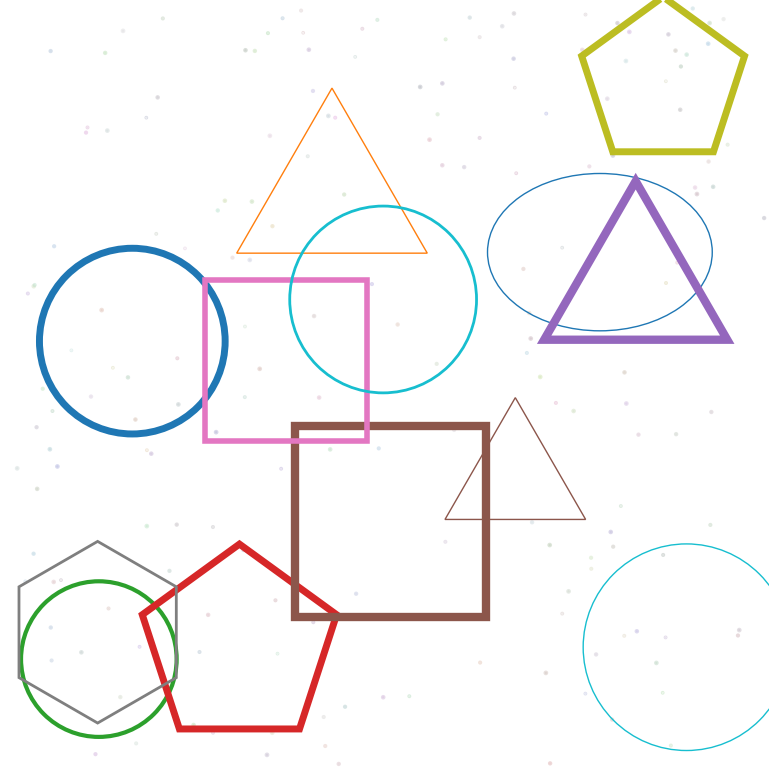[{"shape": "oval", "thickness": 0.5, "radius": 0.73, "center": [0.779, 0.673]}, {"shape": "circle", "thickness": 2.5, "radius": 0.6, "center": [0.172, 0.557]}, {"shape": "triangle", "thickness": 0.5, "radius": 0.71, "center": [0.431, 0.743]}, {"shape": "circle", "thickness": 1.5, "radius": 0.51, "center": [0.128, 0.144]}, {"shape": "pentagon", "thickness": 2.5, "radius": 0.66, "center": [0.311, 0.161]}, {"shape": "triangle", "thickness": 3, "radius": 0.69, "center": [0.826, 0.627]}, {"shape": "square", "thickness": 3, "radius": 0.62, "center": [0.507, 0.323]}, {"shape": "triangle", "thickness": 0.5, "radius": 0.53, "center": [0.669, 0.378]}, {"shape": "square", "thickness": 2, "radius": 0.52, "center": [0.371, 0.532]}, {"shape": "hexagon", "thickness": 1, "radius": 0.59, "center": [0.127, 0.179]}, {"shape": "pentagon", "thickness": 2.5, "radius": 0.56, "center": [0.861, 0.893]}, {"shape": "circle", "thickness": 0.5, "radius": 0.67, "center": [0.892, 0.159]}, {"shape": "circle", "thickness": 1, "radius": 0.61, "center": [0.498, 0.611]}]